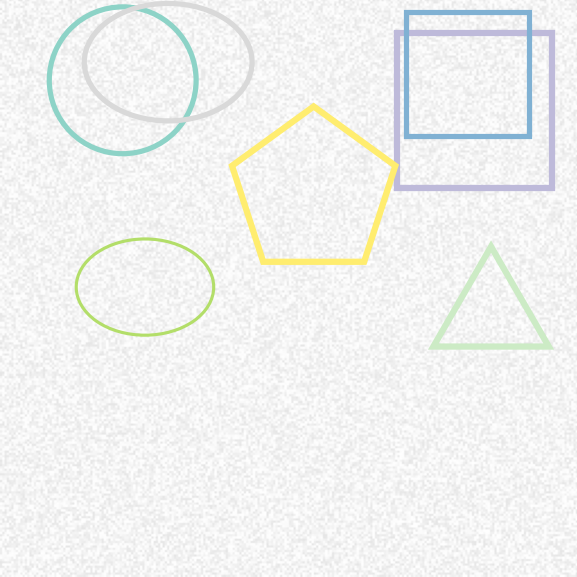[{"shape": "circle", "thickness": 2.5, "radius": 0.64, "center": [0.212, 0.86]}, {"shape": "square", "thickness": 3, "radius": 0.67, "center": [0.821, 0.807]}, {"shape": "square", "thickness": 2.5, "radius": 0.53, "center": [0.809, 0.871]}, {"shape": "oval", "thickness": 1.5, "radius": 0.6, "center": [0.251, 0.502]}, {"shape": "oval", "thickness": 2.5, "radius": 0.73, "center": [0.291, 0.891]}, {"shape": "triangle", "thickness": 3, "radius": 0.58, "center": [0.85, 0.457]}, {"shape": "pentagon", "thickness": 3, "radius": 0.74, "center": [0.543, 0.666]}]